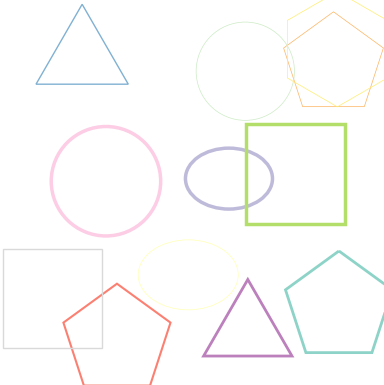[{"shape": "pentagon", "thickness": 2, "radius": 0.73, "center": [0.88, 0.202]}, {"shape": "oval", "thickness": 0.5, "radius": 0.65, "center": [0.489, 0.286]}, {"shape": "oval", "thickness": 2.5, "radius": 0.57, "center": [0.595, 0.536]}, {"shape": "pentagon", "thickness": 1.5, "radius": 0.73, "center": [0.304, 0.117]}, {"shape": "triangle", "thickness": 1, "radius": 0.69, "center": [0.213, 0.85]}, {"shape": "pentagon", "thickness": 0.5, "radius": 0.68, "center": [0.866, 0.833]}, {"shape": "square", "thickness": 2.5, "radius": 0.65, "center": [0.768, 0.548]}, {"shape": "circle", "thickness": 2.5, "radius": 0.71, "center": [0.275, 0.529]}, {"shape": "square", "thickness": 1, "radius": 0.64, "center": [0.137, 0.224]}, {"shape": "triangle", "thickness": 2, "radius": 0.66, "center": [0.644, 0.142]}, {"shape": "circle", "thickness": 0.5, "radius": 0.64, "center": [0.637, 0.815]}, {"shape": "hexagon", "thickness": 0.5, "radius": 0.75, "center": [0.876, 0.872]}]